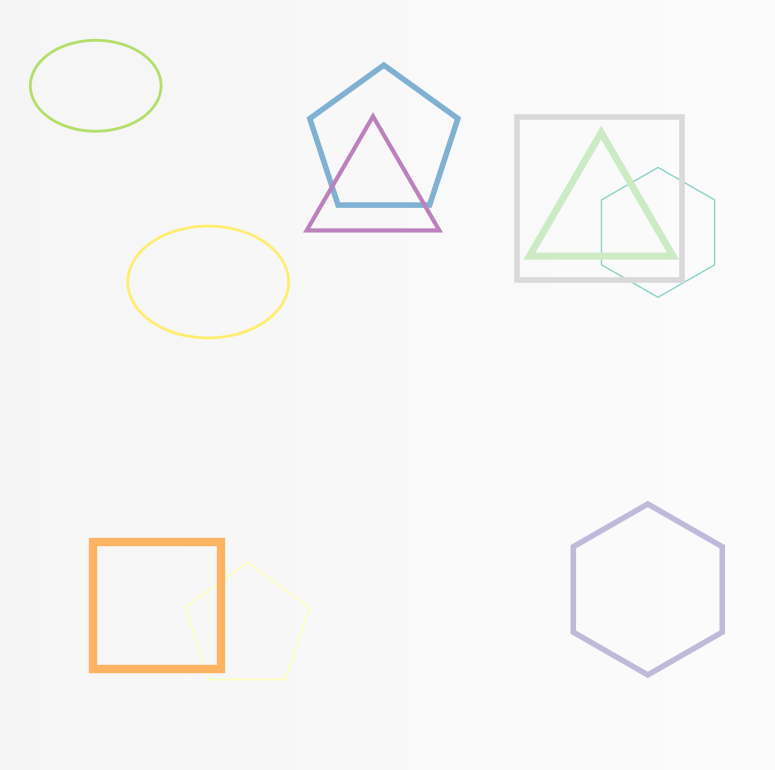[{"shape": "hexagon", "thickness": 0.5, "radius": 0.42, "center": [0.849, 0.698]}, {"shape": "pentagon", "thickness": 0.5, "radius": 0.42, "center": [0.319, 0.185]}, {"shape": "hexagon", "thickness": 2, "radius": 0.55, "center": [0.836, 0.234]}, {"shape": "pentagon", "thickness": 2, "radius": 0.5, "center": [0.495, 0.815]}, {"shape": "square", "thickness": 3, "radius": 0.41, "center": [0.203, 0.213]}, {"shape": "oval", "thickness": 1, "radius": 0.42, "center": [0.124, 0.889]}, {"shape": "square", "thickness": 2, "radius": 0.53, "center": [0.774, 0.743]}, {"shape": "triangle", "thickness": 1.5, "radius": 0.49, "center": [0.481, 0.75]}, {"shape": "triangle", "thickness": 2.5, "radius": 0.54, "center": [0.776, 0.721]}, {"shape": "oval", "thickness": 1, "radius": 0.52, "center": [0.269, 0.634]}]